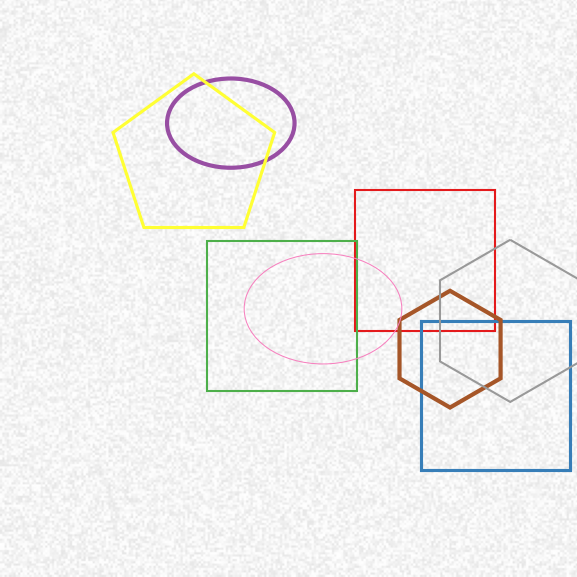[{"shape": "square", "thickness": 1, "radius": 0.61, "center": [0.736, 0.548]}, {"shape": "square", "thickness": 1.5, "radius": 0.65, "center": [0.858, 0.314]}, {"shape": "square", "thickness": 1, "radius": 0.65, "center": [0.488, 0.452]}, {"shape": "oval", "thickness": 2, "radius": 0.55, "center": [0.4, 0.786]}, {"shape": "pentagon", "thickness": 1.5, "radius": 0.74, "center": [0.336, 0.724]}, {"shape": "hexagon", "thickness": 2, "radius": 0.51, "center": [0.779, 0.395]}, {"shape": "oval", "thickness": 0.5, "radius": 0.68, "center": [0.559, 0.464]}, {"shape": "hexagon", "thickness": 1, "radius": 0.7, "center": [0.883, 0.444]}]